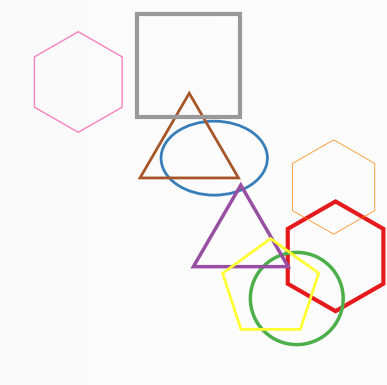[{"shape": "hexagon", "thickness": 3, "radius": 0.71, "center": [0.866, 0.334]}, {"shape": "oval", "thickness": 2, "radius": 0.69, "center": [0.553, 0.589]}, {"shape": "circle", "thickness": 2.5, "radius": 0.6, "center": [0.766, 0.225]}, {"shape": "triangle", "thickness": 2.5, "radius": 0.71, "center": [0.621, 0.378]}, {"shape": "hexagon", "thickness": 0.5, "radius": 0.61, "center": [0.861, 0.514]}, {"shape": "pentagon", "thickness": 2, "radius": 0.65, "center": [0.698, 0.25]}, {"shape": "triangle", "thickness": 2, "radius": 0.73, "center": [0.488, 0.611]}, {"shape": "hexagon", "thickness": 1, "radius": 0.65, "center": [0.202, 0.787]}, {"shape": "square", "thickness": 3, "radius": 0.67, "center": [0.487, 0.829]}]